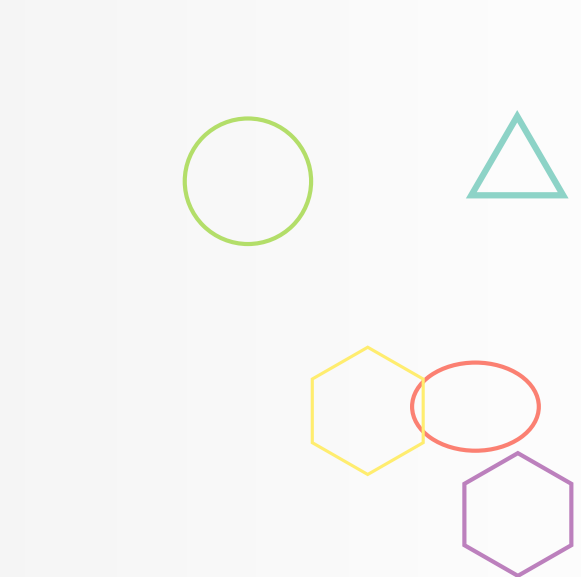[{"shape": "triangle", "thickness": 3, "radius": 0.46, "center": [0.89, 0.707]}, {"shape": "oval", "thickness": 2, "radius": 0.55, "center": [0.818, 0.295]}, {"shape": "circle", "thickness": 2, "radius": 0.54, "center": [0.427, 0.685]}, {"shape": "hexagon", "thickness": 2, "radius": 0.53, "center": [0.891, 0.108]}, {"shape": "hexagon", "thickness": 1.5, "radius": 0.55, "center": [0.633, 0.288]}]